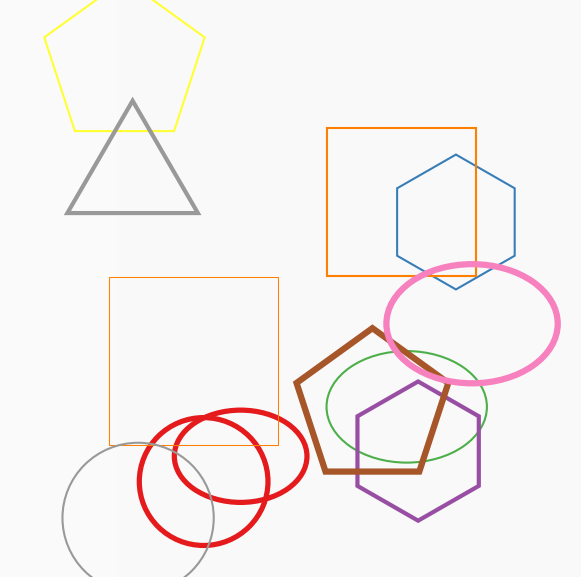[{"shape": "circle", "thickness": 2.5, "radius": 0.55, "center": [0.35, 0.165]}, {"shape": "oval", "thickness": 2.5, "radius": 0.57, "center": [0.414, 0.209]}, {"shape": "hexagon", "thickness": 1, "radius": 0.58, "center": [0.784, 0.615]}, {"shape": "oval", "thickness": 1, "radius": 0.69, "center": [0.7, 0.295]}, {"shape": "hexagon", "thickness": 2, "radius": 0.6, "center": [0.719, 0.218]}, {"shape": "square", "thickness": 1, "radius": 0.64, "center": [0.691, 0.65]}, {"shape": "square", "thickness": 0.5, "radius": 0.73, "center": [0.333, 0.374]}, {"shape": "pentagon", "thickness": 1, "radius": 0.73, "center": [0.214, 0.89]}, {"shape": "pentagon", "thickness": 3, "radius": 0.69, "center": [0.641, 0.294]}, {"shape": "oval", "thickness": 3, "radius": 0.74, "center": [0.812, 0.439]}, {"shape": "circle", "thickness": 1, "radius": 0.65, "center": [0.238, 0.102]}, {"shape": "triangle", "thickness": 2, "radius": 0.65, "center": [0.228, 0.695]}]